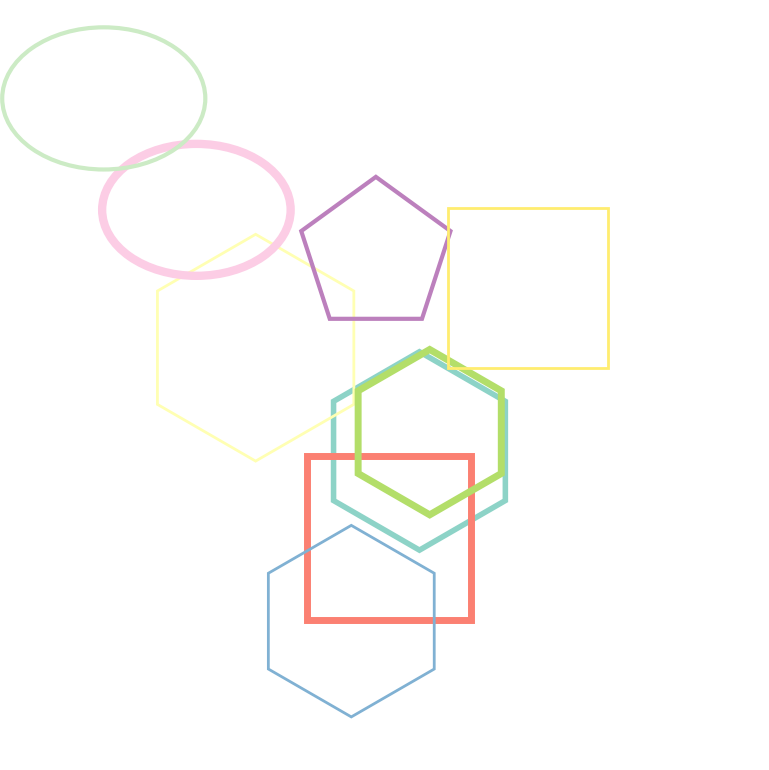[{"shape": "hexagon", "thickness": 2, "radius": 0.64, "center": [0.545, 0.414]}, {"shape": "hexagon", "thickness": 1, "radius": 0.74, "center": [0.332, 0.548]}, {"shape": "square", "thickness": 2.5, "radius": 0.53, "center": [0.505, 0.302]}, {"shape": "hexagon", "thickness": 1, "radius": 0.62, "center": [0.456, 0.193]}, {"shape": "hexagon", "thickness": 2.5, "radius": 0.54, "center": [0.558, 0.439]}, {"shape": "oval", "thickness": 3, "radius": 0.61, "center": [0.255, 0.727]}, {"shape": "pentagon", "thickness": 1.5, "radius": 0.51, "center": [0.488, 0.668]}, {"shape": "oval", "thickness": 1.5, "radius": 0.66, "center": [0.135, 0.872]}, {"shape": "square", "thickness": 1, "radius": 0.52, "center": [0.686, 0.626]}]